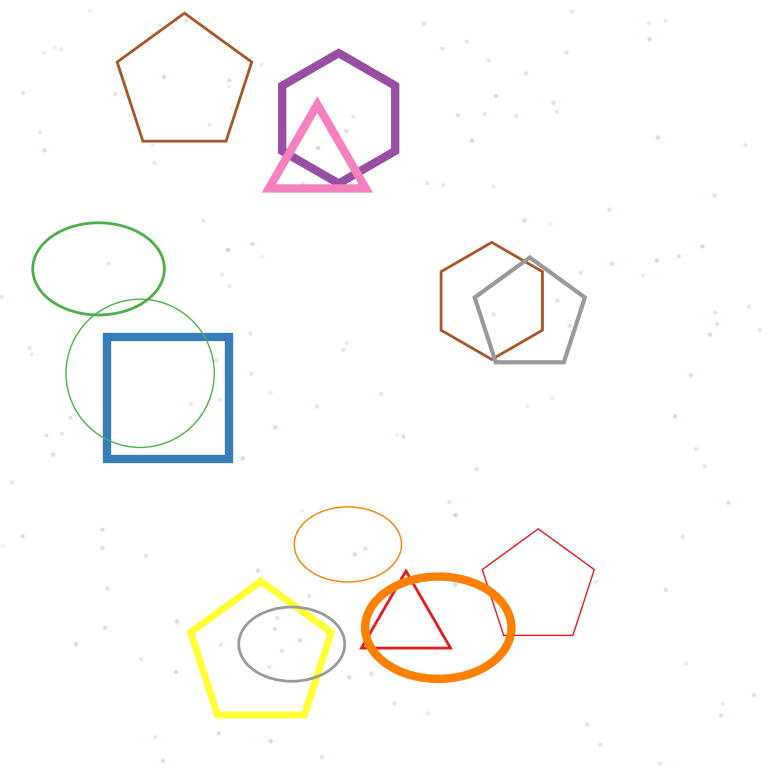[{"shape": "pentagon", "thickness": 0.5, "radius": 0.38, "center": [0.699, 0.237]}, {"shape": "triangle", "thickness": 1, "radius": 0.33, "center": [0.527, 0.192]}, {"shape": "square", "thickness": 3, "radius": 0.4, "center": [0.218, 0.483]}, {"shape": "oval", "thickness": 1, "radius": 0.43, "center": [0.128, 0.651]}, {"shape": "circle", "thickness": 0.5, "radius": 0.48, "center": [0.182, 0.515]}, {"shape": "hexagon", "thickness": 3, "radius": 0.42, "center": [0.44, 0.846]}, {"shape": "oval", "thickness": 0.5, "radius": 0.35, "center": [0.452, 0.293]}, {"shape": "oval", "thickness": 3, "radius": 0.47, "center": [0.569, 0.185]}, {"shape": "pentagon", "thickness": 2.5, "radius": 0.48, "center": [0.339, 0.149]}, {"shape": "hexagon", "thickness": 1, "radius": 0.38, "center": [0.639, 0.609]}, {"shape": "pentagon", "thickness": 1, "radius": 0.46, "center": [0.24, 0.891]}, {"shape": "triangle", "thickness": 3, "radius": 0.36, "center": [0.412, 0.792]}, {"shape": "oval", "thickness": 1, "radius": 0.34, "center": [0.379, 0.163]}, {"shape": "pentagon", "thickness": 1.5, "radius": 0.38, "center": [0.688, 0.59]}]